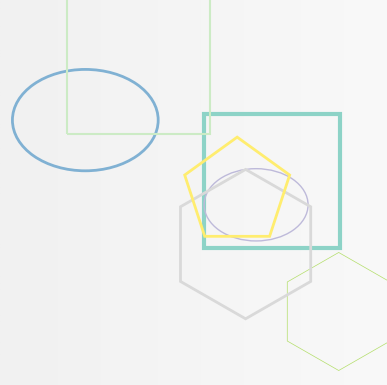[{"shape": "square", "thickness": 3, "radius": 0.87, "center": [0.702, 0.53]}, {"shape": "oval", "thickness": 1, "radius": 0.67, "center": [0.661, 0.468]}, {"shape": "oval", "thickness": 2, "radius": 0.94, "center": [0.22, 0.688]}, {"shape": "hexagon", "thickness": 0.5, "radius": 0.77, "center": [0.874, 0.191]}, {"shape": "hexagon", "thickness": 2, "radius": 0.97, "center": [0.634, 0.366]}, {"shape": "square", "thickness": 1.5, "radius": 0.92, "center": [0.357, 0.836]}, {"shape": "pentagon", "thickness": 2, "radius": 0.71, "center": [0.612, 0.501]}]